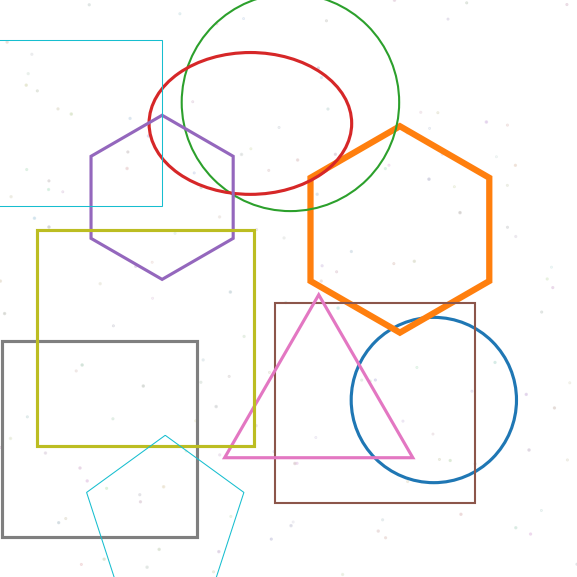[{"shape": "circle", "thickness": 1.5, "radius": 0.72, "center": [0.751, 0.306]}, {"shape": "hexagon", "thickness": 3, "radius": 0.89, "center": [0.692, 0.602]}, {"shape": "circle", "thickness": 1, "radius": 0.94, "center": [0.503, 0.822]}, {"shape": "oval", "thickness": 1.5, "radius": 0.88, "center": [0.434, 0.785]}, {"shape": "hexagon", "thickness": 1.5, "radius": 0.71, "center": [0.281, 0.657]}, {"shape": "square", "thickness": 1, "radius": 0.87, "center": [0.65, 0.301]}, {"shape": "triangle", "thickness": 1.5, "radius": 0.94, "center": [0.552, 0.301]}, {"shape": "square", "thickness": 1.5, "radius": 0.85, "center": [0.172, 0.239]}, {"shape": "square", "thickness": 1.5, "radius": 0.94, "center": [0.252, 0.414]}, {"shape": "square", "thickness": 0.5, "radius": 0.72, "center": [0.137, 0.786]}, {"shape": "pentagon", "thickness": 0.5, "radius": 0.72, "center": [0.286, 0.102]}]